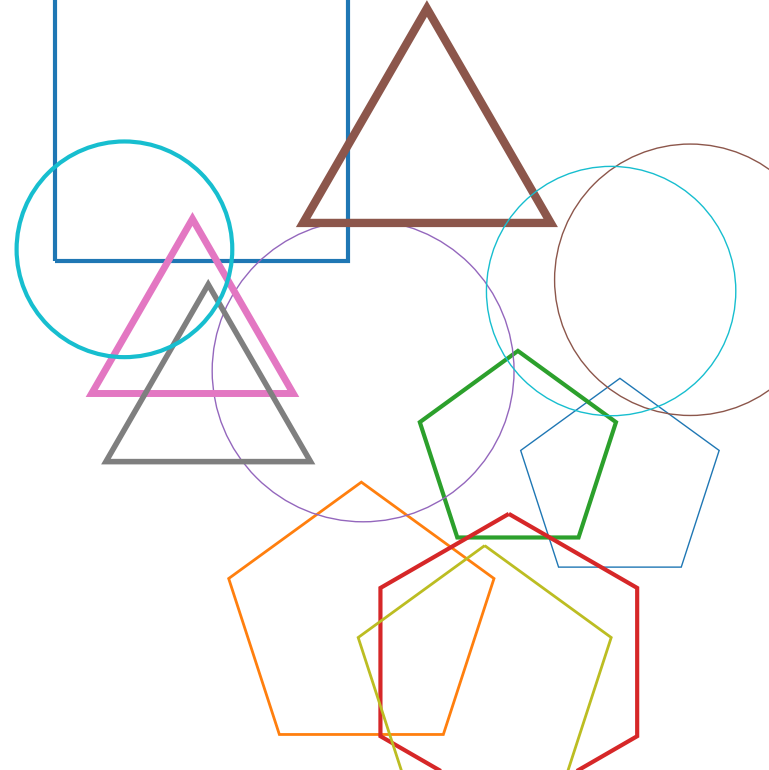[{"shape": "pentagon", "thickness": 0.5, "radius": 0.68, "center": [0.805, 0.373]}, {"shape": "square", "thickness": 1.5, "radius": 0.95, "center": [0.262, 0.851]}, {"shape": "pentagon", "thickness": 1, "radius": 0.91, "center": [0.469, 0.193]}, {"shape": "pentagon", "thickness": 1.5, "radius": 0.67, "center": [0.673, 0.41]}, {"shape": "hexagon", "thickness": 1.5, "radius": 0.96, "center": [0.661, 0.14]}, {"shape": "circle", "thickness": 0.5, "radius": 0.98, "center": [0.472, 0.518]}, {"shape": "circle", "thickness": 0.5, "radius": 0.88, "center": [0.896, 0.637]}, {"shape": "triangle", "thickness": 3, "radius": 0.93, "center": [0.554, 0.803]}, {"shape": "triangle", "thickness": 2.5, "radius": 0.76, "center": [0.25, 0.565]}, {"shape": "triangle", "thickness": 2, "radius": 0.77, "center": [0.27, 0.477]}, {"shape": "pentagon", "thickness": 1, "radius": 0.86, "center": [0.629, 0.119]}, {"shape": "circle", "thickness": 1.5, "radius": 0.7, "center": [0.162, 0.676]}, {"shape": "circle", "thickness": 0.5, "radius": 0.81, "center": [0.794, 0.622]}]